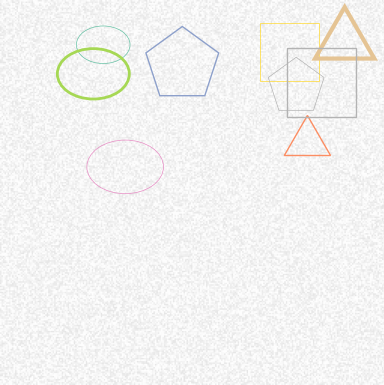[{"shape": "oval", "thickness": 0.5, "radius": 0.35, "center": [0.268, 0.884]}, {"shape": "triangle", "thickness": 1, "radius": 0.35, "center": [0.799, 0.631]}, {"shape": "pentagon", "thickness": 1, "radius": 0.5, "center": [0.473, 0.832]}, {"shape": "oval", "thickness": 0.5, "radius": 0.5, "center": [0.325, 0.567]}, {"shape": "oval", "thickness": 2, "radius": 0.47, "center": [0.242, 0.808]}, {"shape": "square", "thickness": 0.5, "radius": 0.38, "center": [0.752, 0.864]}, {"shape": "triangle", "thickness": 3, "radius": 0.45, "center": [0.895, 0.892]}, {"shape": "square", "thickness": 1, "radius": 0.45, "center": [0.835, 0.785]}, {"shape": "pentagon", "thickness": 0.5, "radius": 0.38, "center": [0.769, 0.775]}]